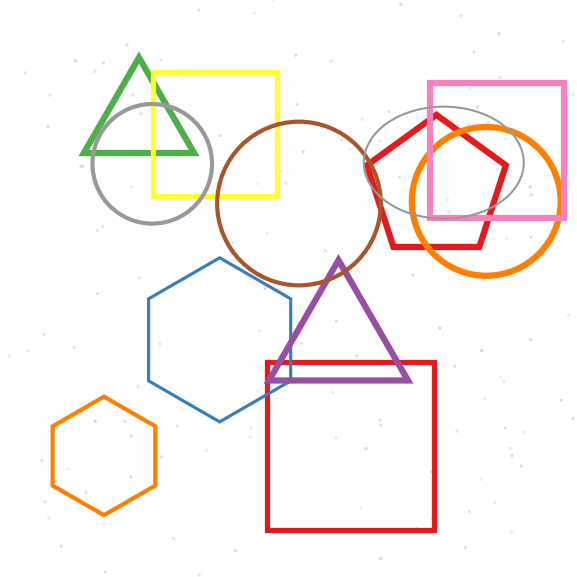[{"shape": "square", "thickness": 2.5, "radius": 0.73, "center": [0.607, 0.226]}, {"shape": "pentagon", "thickness": 3, "radius": 0.63, "center": [0.756, 0.674]}, {"shape": "hexagon", "thickness": 1.5, "radius": 0.71, "center": [0.38, 0.411]}, {"shape": "triangle", "thickness": 3, "radius": 0.55, "center": [0.241, 0.789]}, {"shape": "triangle", "thickness": 3, "radius": 0.69, "center": [0.586, 0.41]}, {"shape": "circle", "thickness": 3, "radius": 0.64, "center": [0.842, 0.65]}, {"shape": "hexagon", "thickness": 2, "radius": 0.51, "center": [0.18, 0.21]}, {"shape": "square", "thickness": 2.5, "radius": 0.54, "center": [0.372, 0.767]}, {"shape": "circle", "thickness": 2, "radius": 0.71, "center": [0.518, 0.647]}, {"shape": "square", "thickness": 3, "radius": 0.58, "center": [0.861, 0.739]}, {"shape": "circle", "thickness": 2, "radius": 0.52, "center": [0.264, 0.715]}, {"shape": "oval", "thickness": 1, "radius": 0.69, "center": [0.768, 0.717]}]